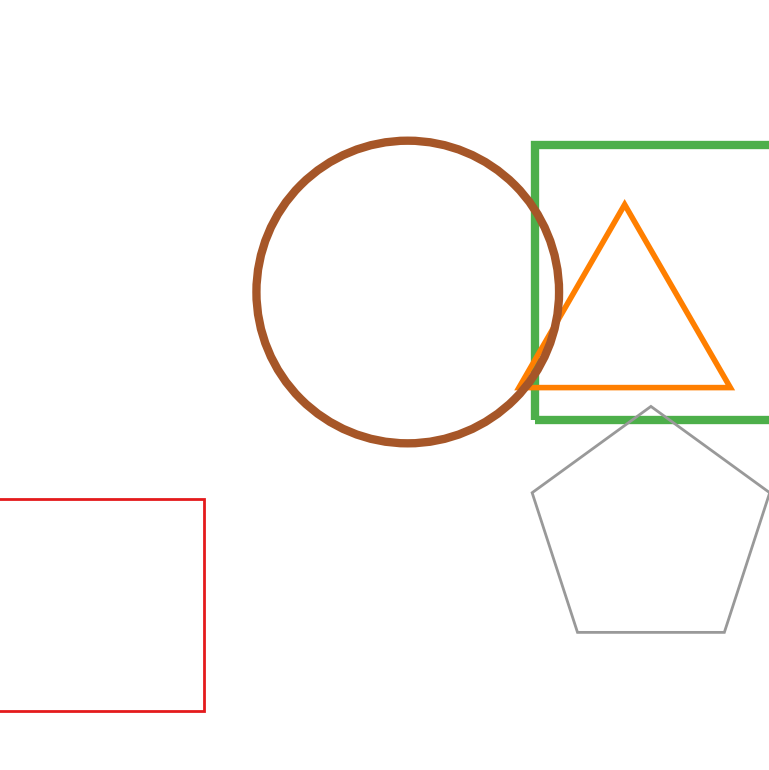[{"shape": "square", "thickness": 1, "radius": 0.69, "center": [0.127, 0.214]}, {"shape": "square", "thickness": 3, "radius": 0.89, "center": [0.873, 0.633]}, {"shape": "triangle", "thickness": 2, "radius": 0.79, "center": [0.811, 0.576]}, {"shape": "circle", "thickness": 3, "radius": 0.98, "center": [0.53, 0.621]}, {"shape": "pentagon", "thickness": 1, "radius": 0.81, "center": [0.845, 0.31]}]